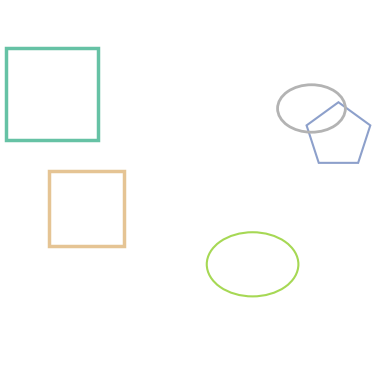[{"shape": "square", "thickness": 2.5, "radius": 0.6, "center": [0.136, 0.756]}, {"shape": "pentagon", "thickness": 1.5, "radius": 0.44, "center": [0.879, 0.647]}, {"shape": "oval", "thickness": 1.5, "radius": 0.6, "center": [0.656, 0.313]}, {"shape": "square", "thickness": 2.5, "radius": 0.49, "center": [0.225, 0.458]}, {"shape": "oval", "thickness": 2, "radius": 0.44, "center": [0.809, 0.718]}]